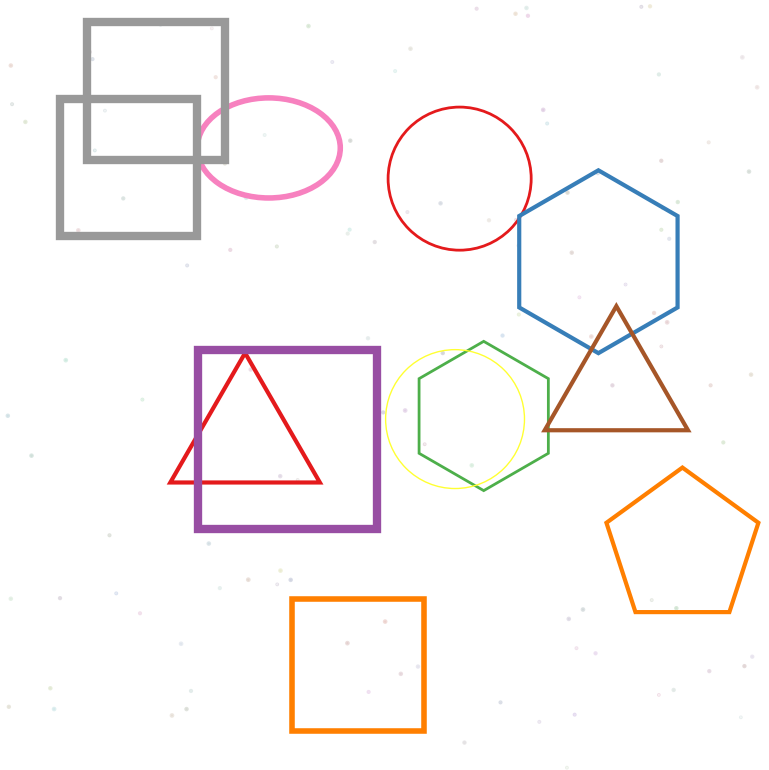[{"shape": "circle", "thickness": 1, "radius": 0.46, "center": [0.597, 0.768]}, {"shape": "triangle", "thickness": 1.5, "radius": 0.56, "center": [0.318, 0.429]}, {"shape": "hexagon", "thickness": 1.5, "radius": 0.59, "center": [0.777, 0.66]}, {"shape": "hexagon", "thickness": 1, "radius": 0.48, "center": [0.628, 0.46]}, {"shape": "square", "thickness": 3, "radius": 0.58, "center": [0.373, 0.429]}, {"shape": "pentagon", "thickness": 1.5, "radius": 0.52, "center": [0.886, 0.289]}, {"shape": "square", "thickness": 2, "radius": 0.43, "center": [0.465, 0.136]}, {"shape": "circle", "thickness": 0.5, "radius": 0.45, "center": [0.591, 0.456]}, {"shape": "triangle", "thickness": 1.5, "radius": 0.54, "center": [0.8, 0.495]}, {"shape": "oval", "thickness": 2, "radius": 0.46, "center": [0.349, 0.808]}, {"shape": "square", "thickness": 3, "radius": 0.45, "center": [0.202, 0.882]}, {"shape": "square", "thickness": 3, "radius": 0.44, "center": [0.167, 0.782]}]